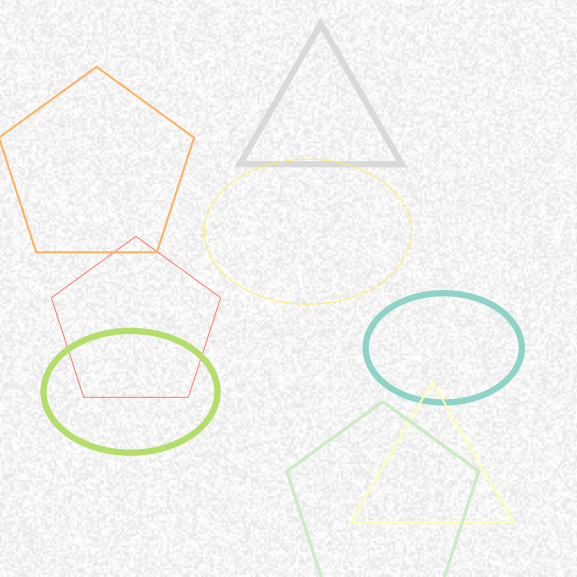[{"shape": "oval", "thickness": 3, "radius": 0.68, "center": [0.768, 0.397]}, {"shape": "triangle", "thickness": 1, "radius": 0.81, "center": [0.749, 0.176]}, {"shape": "pentagon", "thickness": 0.5, "radius": 0.77, "center": [0.235, 0.436]}, {"shape": "pentagon", "thickness": 1, "radius": 0.89, "center": [0.167, 0.706]}, {"shape": "oval", "thickness": 3, "radius": 0.75, "center": [0.226, 0.321]}, {"shape": "triangle", "thickness": 3, "radius": 0.81, "center": [0.555, 0.796]}, {"shape": "pentagon", "thickness": 1.5, "radius": 0.87, "center": [0.663, 0.129]}, {"shape": "oval", "thickness": 0.5, "radius": 0.9, "center": [0.533, 0.598]}]